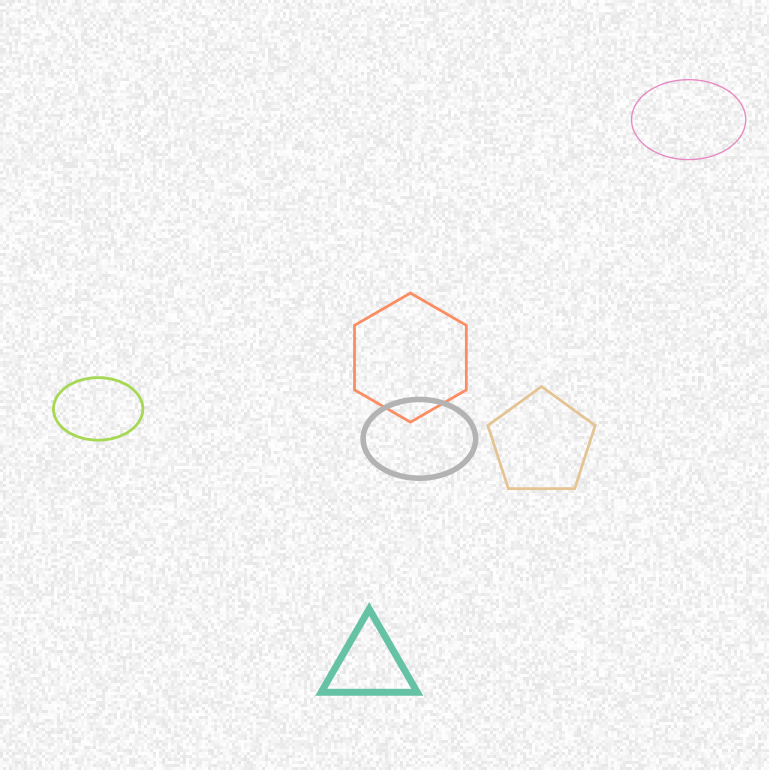[{"shape": "triangle", "thickness": 2.5, "radius": 0.36, "center": [0.48, 0.137]}, {"shape": "hexagon", "thickness": 1, "radius": 0.42, "center": [0.533, 0.536]}, {"shape": "oval", "thickness": 0.5, "radius": 0.37, "center": [0.894, 0.845]}, {"shape": "oval", "thickness": 1, "radius": 0.29, "center": [0.127, 0.469]}, {"shape": "pentagon", "thickness": 1, "radius": 0.37, "center": [0.703, 0.425]}, {"shape": "oval", "thickness": 2, "radius": 0.37, "center": [0.545, 0.43]}]